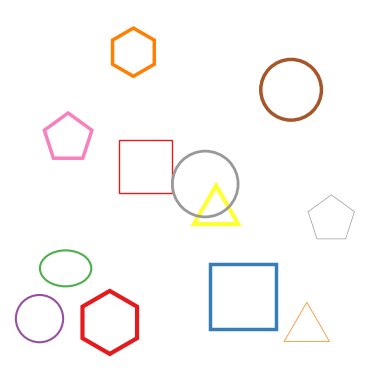[{"shape": "hexagon", "thickness": 3, "radius": 0.41, "center": [0.285, 0.163]}, {"shape": "square", "thickness": 1, "radius": 0.35, "center": [0.379, 0.567]}, {"shape": "square", "thickness": 2.5, "radius": 0.42, "center": [0.631, 0.23]}, {"shape": "oval", "thickness": 1.5, "radius": 0.33, "center": [0.17, 0.303]}, {"shape": "circle", "thickness": 1.5, "radius": 0.31, "center": [0.103, 0.172]}, {"shape": "hexagon", "thickness": 2.5, "radius": 0.31, "center": [0.347, 0.864]}, {"shape": "triangle", "thickness": 0.5, "radius": 0.34, "center": [0.797, 0.147]}, {"shape": "triangle", "thickness": 3, "radius": 0.33, "center": [0.561, 0.451]}, {"shape": "circle", "thickness": 2.5, "radius": 0.39, "center": [0.756, 0.767]}, {"shape": "pentagon", "thickness": 2.5, "radius": 0.32, "center": [0.177, 0.642]}, {"shape": "pentagon", "thickness": 0.5, "radius": 0.32, "center": [0.861, 0.431]}, {"shape": "circle", "thickness": 2, "radius": 0.43, "center": [0.533, 0.522]}]